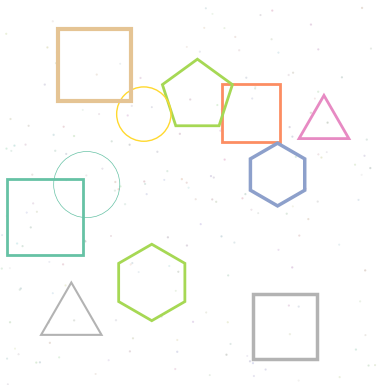[{"shape": "square", "thickness": 2, "radius": 0.49, "center": [0.117, 0.437]}, {"shape": "circle", "thickness": 0.5, "radius": 0.43, "center": [0.225, 0.521]}, {"shape": "square", "thickness": 2, "radius": 0.38, "center": [0.653, 0.707]}, {"shape": "hexagon", "thickness": 2.5, "radius": 0.41, "center": [0.721, 0.547]}, {"shape": "triangle", "thickness": 2, "radius": 0.37, "center": [0.841, 0.677]}, {"shape": "pentagon", "thickness": 2, "radius": 0.48, "center": [0.513, 0.751]}, {"shape": "hexagon", "thickness": 2, "radius": 0.5, "center": [0.394, 0.266]}, {"shape": "circle", "thickness": 1, "radius": 0.35, "center": [0.374, 0.704]}, {"shape": "square", "thickness": 3, "radius": 0.47, "center": [0.246, 0.831]}, {"shape": "triangle", "thickness": 1.5, "radius": 0.45, "center": [0.185, 0.176]}, {"shape": "square", "thickness": 2.5, "radius": 0.42, "center": [0.741, 0.152]}]